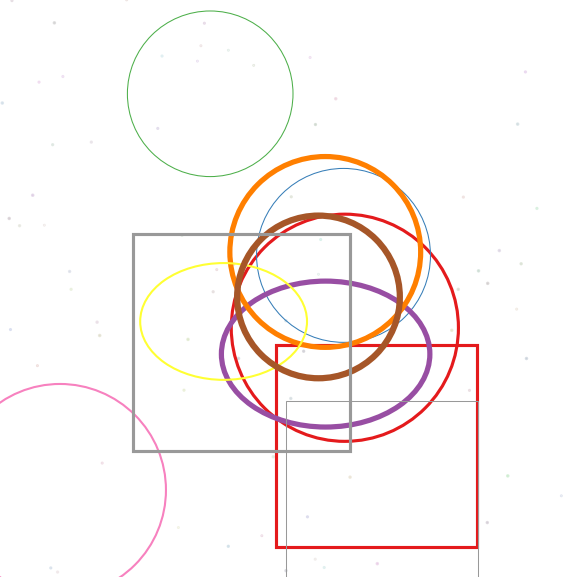[{"shape": "circle", "thickness": 1.5, "radius": 0.98, "center": [0.597, 0.432]}, {"shape": "square", "thickness": 1.5, "radius": 0.87, "center": [0.652, 0.226]}, {"shape": "circle", "thickness": 0.5, "radius": 0.75, "center": [0.595, 0.557]}, {"shape": "circle", "thickness": 0.5, "radius": 0.72, "center": [0.364, 0.837]}, {"shape": "oval", "thickness": 2.5, "radius": 0.9, "center": [0.564, 0.386]}, {"shape": "circle", "thickness": 2.5, "radius": 0.83, "center": [0.563, 0.563]}, {"shape": "oval", "thickness": 1, "radius": 0.72, "center": [0.387, 0.442]}, {"shape": "circle", "thickness": 3, "radius": 0.7, "center": [0.552, 0.485]}, {"shape": "circle", "thickness": 1, "radius": 0.92, "center": [0.104, 0.151]}, {"shape": "square", "thickness": 0.5, "radius": 0.83, "center": [0.662, 0.139]}, {"shape": "square", "thickness": 1.5, "radius": 0.94, "center": [0.418, 0.406]}]